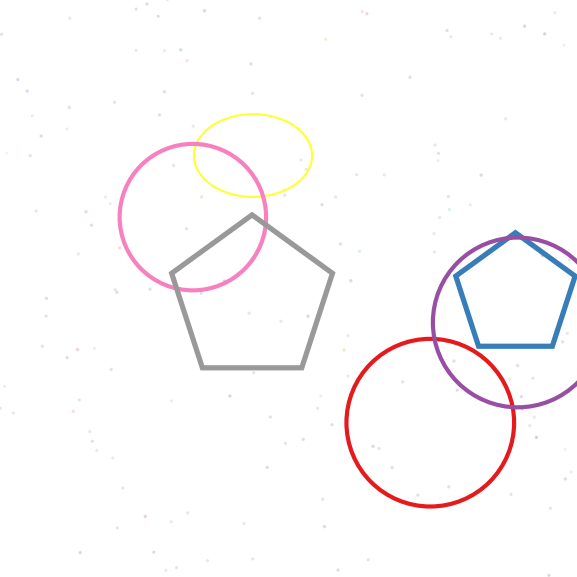[{"shape": "circle", "thickness": 2, "radius": 0.73, "center": [0.745, 0.267]}, {"shape": "pentagon", "thickness": 2.5, "radius": 0.54, "center": [0.893, 0.487]}, {"shape": "circle", "thickness": 2, "radius": 0.73, "center": [0.897, 0.441]}, {"shape": "oval", "thickness": 1, "radius": 0.51, "center": [0.438, 0.73]}, {"shape": "circle", "thickness": 2, "radius": 0.63, "center": [0.334, 0.623]}, {"shape": "pentagon", "thickness": 2.5, "radius": 0.73, "center": [0.436, 0.481]}]